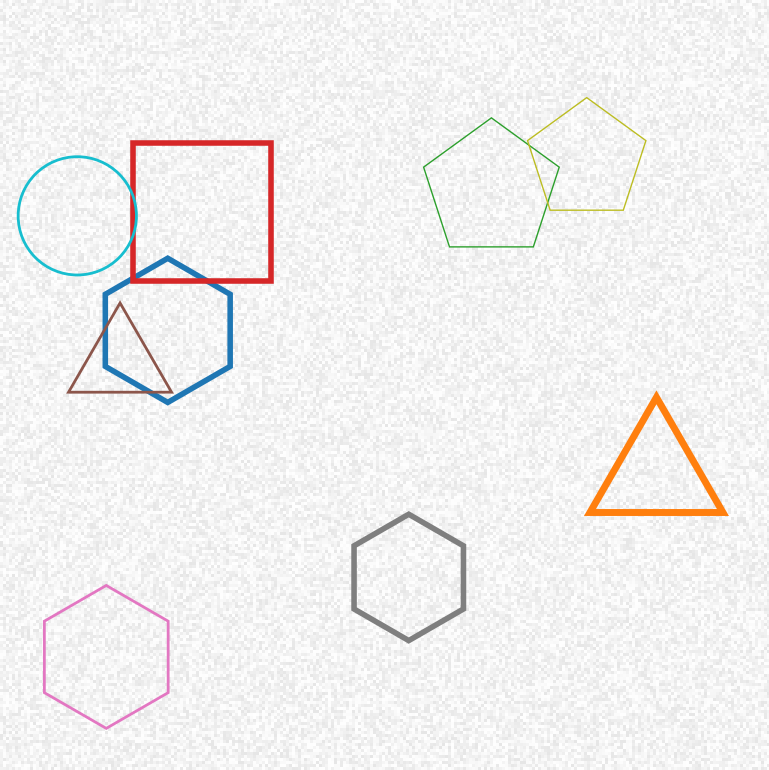[{"shape": "hexagon", "thickness": 2, "radius": 0.47, "center": [0.218, 0.571]}, {"shape": "triangle", "thickness": 2.5, "radius": 0.5, "center": [0.853, 0.384]}, {"shape": "pentagon", "thickness": 0.5, "radius": 0.46, "center": [0.638, 0.754]}, {"shape": "square", "thickness": 2, "radius": 0.45, "center": [0.263, 0.725]}, {"shape": "triangle", "thickness": 1, "radius": 0.39, "center": [0.156, 0.529]}, {"shape": "hexagon", "thickness": 1, "radius": 0.46, "center": [0.138, 0.147]}, {"shape": "hexagon", "thickness": 2, "radius": 0.41, "center": [0.531, 0.25]}, {"shape": "pentagon", "thickness": 0.5, "radius": 0.4, "center": [0.762, 0.792]}, {"shape": "circle", "thickness": 1, "radius": 0.38, "center": [0.1, 0.72]}]